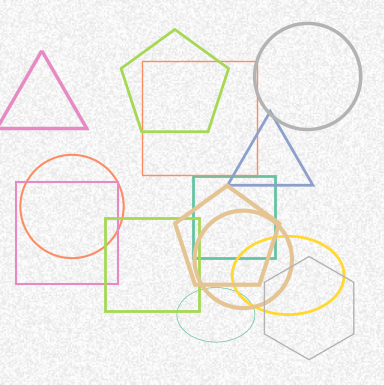[{"shape": "square", "thickness": 2, "radius": 0.54, "center": [0.608, 0.437]}, {"shape": "oval", "thickness": 0.5, "radius": 0.51, "center": [0.561, 0.182]}, {"shape": "square", "thickness": 1, "radius": 0.74, "center": [0.518, 0.693]}, {"shape": "circle", "thickness": 1.5, "radius": 0.67, "center": [0.187, 0.464]}, {"shape": "triangle", "thickness": 2, "radius": 0.64, "center": [0.702, 0.583]}, {"shape": "triangle", "thickness": 2.5, "radius": 0.67, "center": [0.109, 0.734]}, {"shape": "square", "thickness": 1.5, "radius": 0.66, "center": [0.175, 0.394]}, {"shape": "square", "thickness": 2, "radius": 0.61, "center": [0.395, 0.313]}, {"shape": "pentagon", "thickness": 2, "radius": 0.73, "center": [0.454, 0.777]}, {"shape": "oval", "thickness": 2, "radius": 0.73, "center": [0.748, 0.285]}, {"shape": "circle", "thickness": 3, "radius": 0.63, "center": [0.632, 0.326]}, {"shape": "pentagon", "thickness": 3, "radius": 0.71, "center": [0.59, 0.376]}, {"shape": "hexagon", "thickness": 1, "radius": 0.67, "center": [0.803, 0.2]}, {"shape": "circle", "thickness": 2.5, "radius": 0.69, "center": [0.799, 0.801]}]